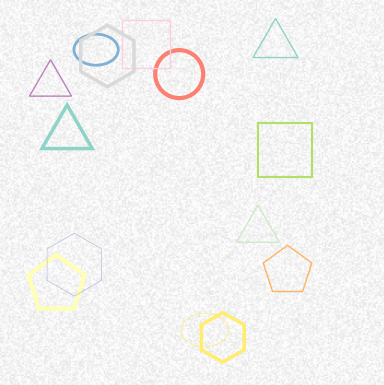[{"shape": "triangle", "thickness": 2.5, "radius": 0.38, "center": [0.174, 0.652]}, {"shape": "triangle", "thickness": 1, "radius": 0.34, "center": [0.716, 0.884]}, {"shape": "pentagon", "thickness": 3, "radius": 0.39, "center": [0.147, 0.261]}, {"shape": "hexagon", "thickness": 0.5, "radius": 0.41, "center": [0.193, 0.313]}, {"shape": "circle", "thickness": 3, "radius": 0.31, "center": [0.465, 0.807]}, {"shape": "oval", "thickness": 2, "radius": 0.29, "center": [0.25, 0.871]}, {"shape": "pentagon", "thickness": 1, "radius": 0.33, "center": [0.747, 0.297]}, {"shape": "square", "thickness": 1.5, "radius": 0.35, "center": [0.74, 0.611]}, {"shape": "square", "thickness": 1, "radius": 0.31, "center": [0.378, 0.885]}, {"shape": "hexagon", "thickness": 2.5, "radius": 0.4, "center": [0.279, 0.855]}, {"shape": "triangle", "thickness": 1, "radius": 0.32, "center": [0.131, 0.782]}, {"shape": "triangle", "thickness": 1, "radius": 0.32, "center": [0.67, 0.403]}, {"shape": "hexagon", "thickness": 2.5, "radius": 0.32, "center": [0.579, 0.124]}, {"shape": "oval", "thickness": 0.5, "radius": 0.31, "center": [0.532, 0.143]}]